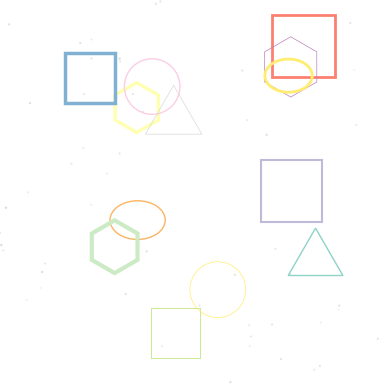[{"shape": "triangle", "thickness": 1, "radius": 0.41, "center": [0.82, 0.325]}, {"shape": "hexagon", "thickness": 2.5, "radius": 0.32, "center": [0.355, 0.721]}, {"shape": "square", "thickness": 1.5, "radius": 0.4, "center": [0.757, 0.504]}, {"shape": "square", "thickness": 2, "radius": 0.41, "center": [0.789, 0.881]}, {"shape": "square", "thickness": 2.5, "radius": 0.32, "center": [0.235, 0.797]}, {"shape": "oval", "thickness": 1, "radius": 0.36, "center": [0.357, 0.428]}, {"shape": "square", "thickness": 0.5, "radius": 0.32, "center": [0.456, 0.135]}, {"shape": "circle", "thickness": 1, "radius": 0.36, "center": [0.395, 0.775]}, {"shape": "triangle", "thickness": 0.5, "radius": 0.42, "center": [0.451, 0.694]}, {"shape": "hexagon", "thickness": 0.5, "radius": 0.39, "center": [0.755, 0.826]}, {"shape": "hexagon", "thickness": 3, "radius": 0.34, "center": [0.298, 0.359]}, {"shape": "circle", "thickness": 0.5, "radius": 0.36, "center": [0.566, 0.248]}, {"shape": "oval", "thickness": 2, "radius": 0.31, "center": [0.75, 0.804]}]